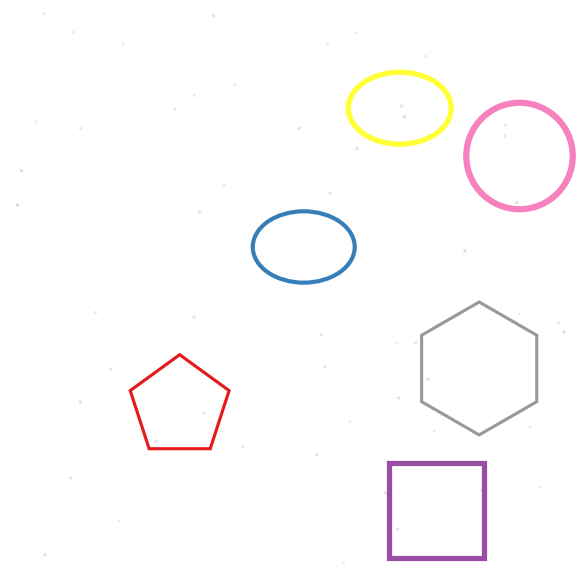[{"shape": "pentagon", "thickness": 1.5, "radius": 0.45, "center": [0.311, 0.295]}, {"shape": "oval", "thickness": 2, "radius": 0.44, "center": [0.526, 0.571]}, {"shape": "square", "thickness": 2.5, "radius": 0.41, "center": [0.756, 0.115]}, {"shape": "oval", "thickness": 2.5, "radius": 0.45, "center": [0.692, 0.812]}, {"shape": "circle", "thickness": 3, "radius": 0.46, "center": [0.9, 0.729]}, {"shape": "hexagon", "thickness": 1.5, "radius": 0.58, "center": [0.83, 0.361]}]